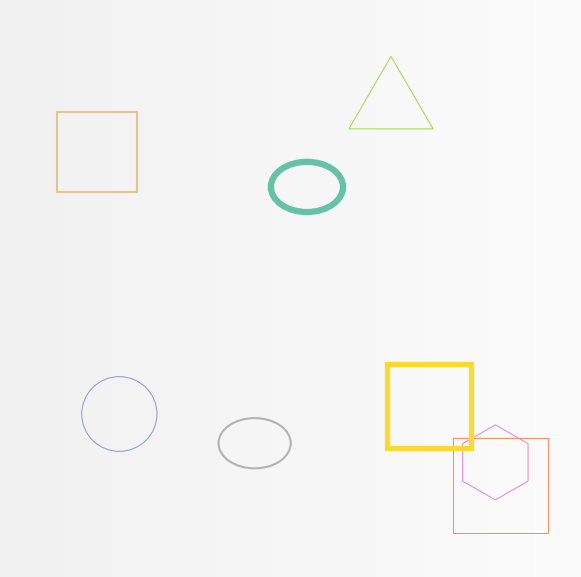[{"shape": "oval", "thickness": 3, "radius": 0.31, "center": [0.528, 0.675]}, {"shape": "square", "thickness": 0.5, "radius": 0.41, "center": [0.861, 0.158]}, {"shape": "circle", "thickness": 0.5, "radius": 0.32, "center": [0.205, 0.282]}, {"shape": "hexagon", "thickness": 0.5, "radius": 0.32, "center": [0.852, 0.198]}, {"shape": "triangle", "thickness": 0.5, "radius": 0.42, "center": [0.673, 0.818]}, {"shape": "square", "thickness": 2.5, "radius": 0.36, "center": [0.738, 0.296]}, {"shape": "square", "thickness": 1, "radius": 0.35, "center": [0.167, 0.736]}, {"shape": "oval", "thickness": 1, "radius": 0.31, "center": [0.438, 0.232]}]